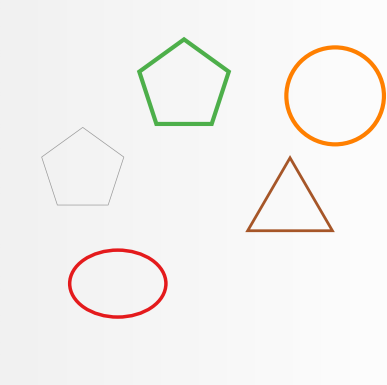[{"shape": "oval", "thickness": 2.5, "radius": 0.62, "center": [0.304, 0.263]}, {"shape": "pentagon", "thickness": 3, "radius": 0.61, "center": [0.475, 0.776]}, {"shape": "circle", "thickness": 3, "radius": 0.63, "center": [0.865, 0.751]}, {"shape": "triangle", "thickness": 2, "radius": 0.63, "center": [0.748, 0.464]}, {"shape": "pentagon", "thickness": 0.5, "radius": 0.56, "center": [0.214, 0.558]}]